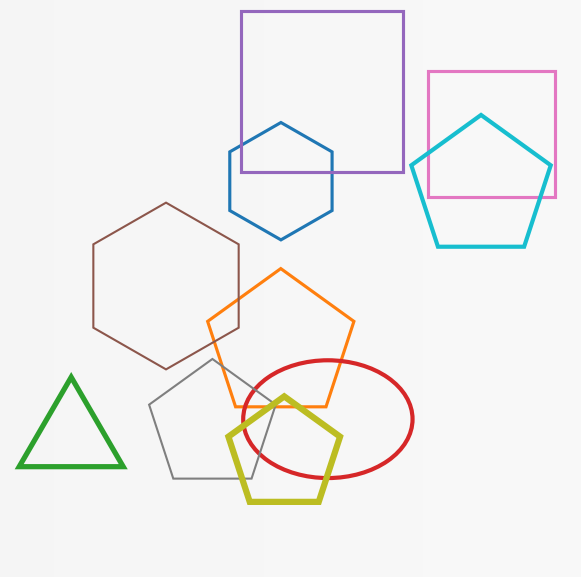[{"shape": "hexagon", "thickness": 1.5, "radius": 0.51, "center": [0.483, 0.685]}, {"shape": "pentagon", "thickness": 1.5, "radius": 0.66, "center": [0.483, 0.402]}, {"shape": "triangle", "thickness": 2.5, "radius": 0.52, "center": [0.123, 0.243]}, {"shape": "oval", "thickness": 2, "radius": 0.73, "center": [0.564, 0.273]}, {"shape": "square", "thickness": 1.5, "radius": 0.7, "center": [0.554, 0.841]}, {"shape": "hexagon", "thickness": 1, "radius": 0.72, "center": [0.286, 0.504]}, {"shape": "square", "thickness": 1.5, "radius": 0.55, "center": [0.846, 0.767]}, {"shape": "pentagon", "thickness": 1, "radius": 0.57, "center": [0.365, 0.263]}, {"shape": "pentagon", "thickness": 3, "radius": 0.5, "center": [0.489, 0.212]}, {"shape": "pentagon", "thickness": 2, "radius": 0.63, "center": [0.828, 0.674]}]